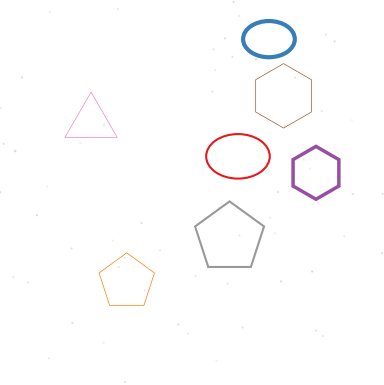[{"shape": "oval", "thickness": 1.5, "radius": 0.41, "center": [0.618, 0.594]}, {"shape": "oval", "thickness": 3, "radius": 0.34, "center": [0.699, 0.898]}, {"shape": "hexagon", "thickness": 2.5, "radius": 0.34, "center": [0.821, 0.551]}, {"shape": "pentagon", "thickness": 0.5, "radius": 0.38, "center": [0.329, 0.268]}, {"shape": "hexagon", "thickness": 0.5, "radius": 0.42, "center": [0.737, 0.751]}, {"shape": "triangle", "thickness": 0.5, "radius": 0.39, "center": [0.237, 0.682]}, {"shape": "pentagon", "thickness": 1.5, "radius": 0.47, "center": [0.596, 0.383]}]